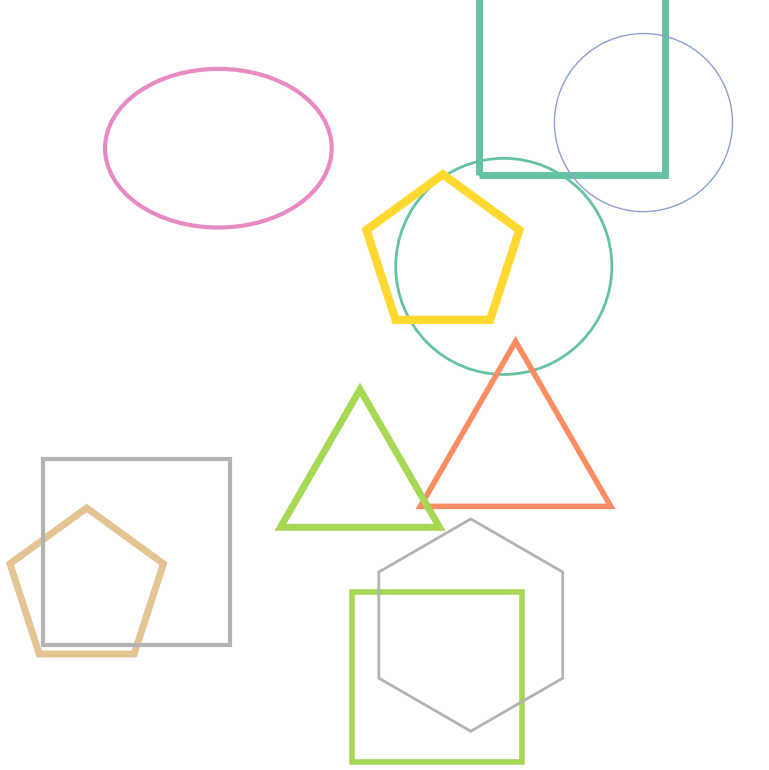[{"shape": "square", "thickness": 2.5, "radius": 0.6, "center": [0.743, 0.893]}, {"shape": "circle", "thickness": 1, "radius": 0.7, "center": [0.654, 0.654]}, {"shape": "triangle", "thickness": 2, "radius": 0.71, "center": [0.67, 0.414]}, {"shape": "circle", "thickness": 0.5, "radius": 0.58, "center": [0.836, 0.841]}, {"shape": "oval", "thickness": 1.5, "radius": 0.74, "center": [0.284, 0.808]}, {"shape": "square", "thickness": 2, "radius": 0.55, "center": [0.567, 0.121]}, {"shape": "triangle", "thickness": 2.5, "radius": 0.6, "center": [0.468, 0.375]}, {"shape": "pentagon", "thickness": 3, "radius": 0.52, "center": [0.575, 0.669]}, {"shape": "pentagon", "thickness": 2.5, "radius": 0.52, "center": [0.113, 0.235]}, {"shape": "square", "thickness": 1.5, "radius": 0.61, "center": [0.177, 0.283]}, {"shape": "hexagon", "thickness": 1, "radius": 0.69, "center": [0.611, 0.188]}]